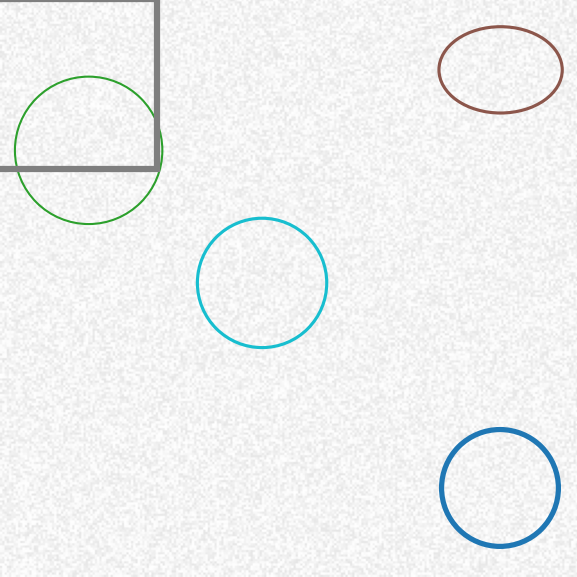[{"shape": "circle", "thickness": 2.5, "radius": 0.51, "center": [0.866, 0.154]}, {"shape": "circle", "thickness": 1, "radius": 0.64, "center": [0.153, 0.739]}, {"shape": "oval", "thickness": 1.5, "radius": 0.53, "center": [0.867, 0.878]}, {"shape": "square", "thickness": 3, "radius": 0.74, "center": [0.124, 0.853]}, {"shape": "circle", "thickness": 1.5, "radius": 0.56, "center": [0.454, 0.509]}]